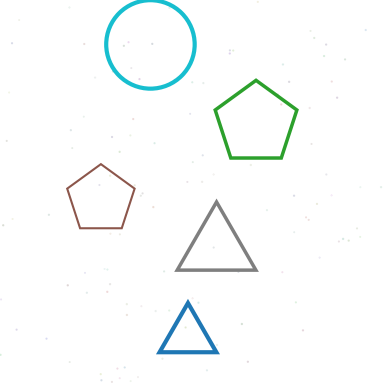[{"shape": "triangle", "thickness": 3, "radius": 0.43, "center": [0.488, 0.128]}, {"shape": "pentagon", "thickness": 2.5, "radius": 0.56, "center": [0.665, 0.68]}, {"shape": "pentagon", "thickness": 1.5, "radius": 0.46, "center": [0.262, 0.482]}, {"shape": "triangle", "thickness": 2.5, "radius": 0.59, "center": [0.562, 0.357]}, {"shape": "circle", "thickness": 3, "radius": 0.57, "center": [0.391, 0.885]}]